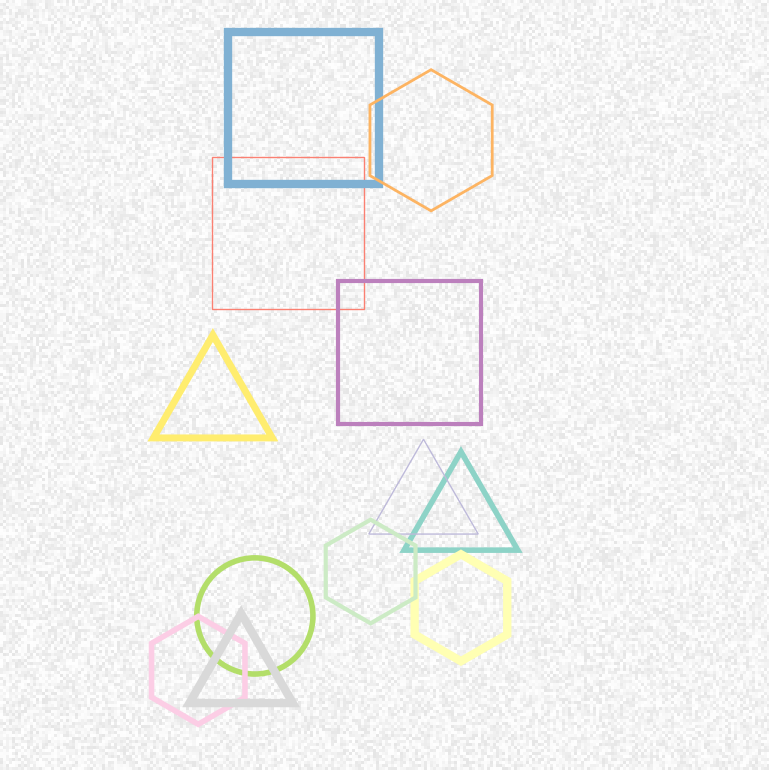[{"shape": "triangle", "thickness": 2, "radius": 0.43, "center": [0.599, 0.328]}, {"shape": "hexagon", "thickness": 3, "radius": 0.35, "center": [0.599, 0.211]}, {"shape": "triangle", "thickness": 0.5, "radius": 0.41, "center": [0.55, 0.347]}, {"shape": "square", "thickness": 0.5, "radius": 0.49, "center": [0.374, 0.698]}, {"shape": "square", "thickness": 3, "radius": 0.49, "center": [0.394, 0.86]}, {"shape": "hexagon", "thickness": 1, "radius": 0.46, "center": [0.56, 0.818]}, {"shape": "circle", "thickness": 2, "radius": 0.38, "center": [0.331, 0.2]}, {"shape": "hexagon", "thickness": 2, "radius": 0.35, "center": [0.257, 0.129]}, {"shape": "triangle", "thickness": 3, "radius": 0.39, "center": [0.313, 0.126]}, {"shape": "square", "thickness": 1.5, "radius": 0.46, "center": [0.531, 0.542]}, {"shape": "hexagon", "thickness": 1.5, "radius": 0.34, "center": [0.481, 0.258]}, {"shape": "triangle", "thickness": 2.5, "radius": 0.45, "center": [0.276, 0.476]}]